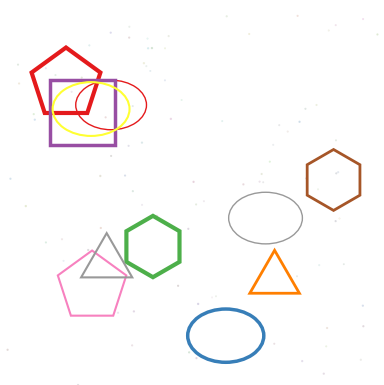[{"shape": "oval", "thickness": 1, "radius": 0.46, "center": [0.289, 0.727]}, {"shape": "pentagon", "thickness": 3, "radius": 0.47, "center": [0.171, 0.783]}, {"shape": "oval", "thickness": 2.5, "radius": 0.49, "center": [0.586, 0.128]}, {"shape": "hexagon", "thickness": 3, "radius": 0.4, "center": [0.397, 0.36]}, {"shape": "square", "thickness": 2.5, "radius": 0.43, "center": [0.214, 0.707]}, {"shape": "triangle", "thickness": 2, "radius": 0.37, "center": [0.713, 0.275]}, {"shape": "oval", "thickness": 1.5, "radius": 0.5, "center": [0.237, 0.717]}, {"shape": "hexagon", "thickness": 2, "radius": 0.4, "center": [0.866, 0.533]}, {"shape": "pentagon", "thickness": 1.5, "radius": 0.47, "center": [0.239, 0.256]}, {"shape": "triangle", "thickness": 1.5, "radius": 0.38, "center": [0.277, 0.318]}, {"shape": "oval", "thickness": 1, "radius": 0.48, "center": [0.69, 0.434]}]